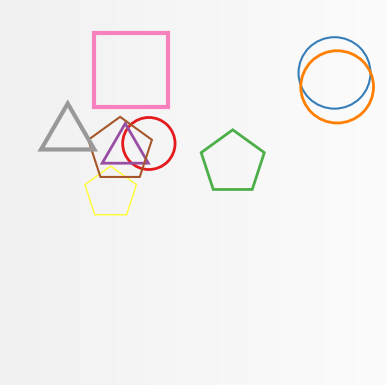[{"shape": "circle", "thickness": 2, "radius": 0.34, "center": [0.384, 0.627]}, {"shape": "circle", "thickness": 1.5, "radius": 0.46, "center": [0.863, 0.811]}, {"shape": "pentagon", "thickness": 2, "radius": 0.43, "center": [0.601, 0.577]}, {"shape": "triangle", "thickness": 2, "radius": 0.34, "center": [0.323, 0.61]}, {"shape": "circle", "thickness": 2, "radius": 0.47, "center": [0.87, 0.774]}, {"shape": "pentagon", "thickness": 1, "radius": 0.35, "center": [0.286, 0.499]}, {"shape": "pentagon", "thickness": 1.5, "radius": 0.43, "center": [0.31, 0.61]}, {"shape": "square", "thickness": 3, "radius": 0.48, "center": [0.338, 0.818]}, {"shape": "triangle", "thickness": 3, "radius": 0.4, "center": [0.175, 0.652]}]